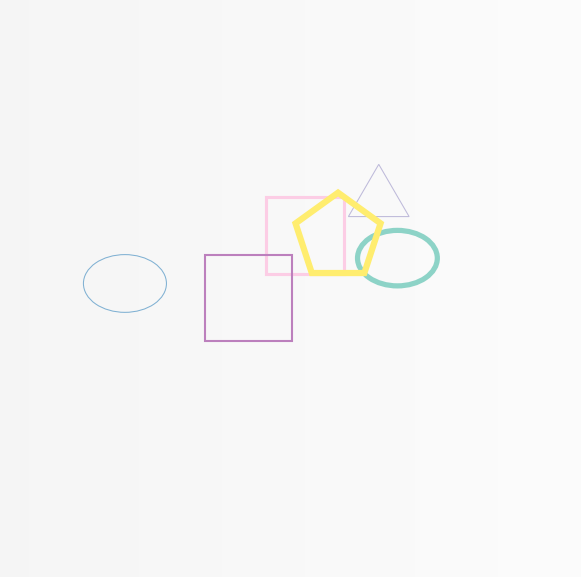[{"shape": "oval", "thickness": 2.5, "radius": 0.34, "center": [0.684, 0.552]}, {"shape": "triangle", "thickness": 0.5, "radius": 0.3, "center": [0.652, 0.654]}, {"shape": "oval", "thickness": 0.5, "radius": 0.36, "center": [0.215, 0.508]}, {"shape": "square", "thickness": 1.5, "radius": 0.33, "center": [0.525, 0.592]}, {"shape": "square", "thickness": 1, "radius": 0.37, "center": [0.427, 0.483]}, {"shape": "pentagon", "thickness": 3, "radius": 0.38, "center": [0.582, 0.589]}]